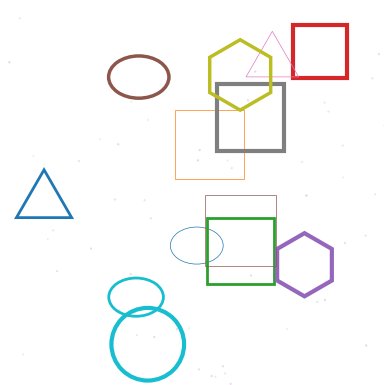[{"shape": "oval", "thickness": 0.5, "radius": 0.34, "center": [0.511, 0.362]}, {"shape": "triangle", "thickness": 2, "radius": 0.41, "center": [0.114, 0.476]}, {"shape": "square", "thickness": 0.5, "radius": 0.45, "center": [0.543, 0.625]}, {"shape": "square", "thickness": 2, "radius": 0.43, "center": [0.625, 0.348]}, {"shape": "square", "thickness": 3, "radius": 0.35, "center": [0.831, 0.866]}, {"shape": "hexagon", "thickness": 3, "radius": 0.41, "center": [0.791, 0.312]}, {"shape": "square", "thickness": 0.5, "radius": 0.46, "center": [0.624, 0.402]}, {"shape": "oval", "thickness": 2.5, "radius": 0.39, "center": [0.36, 0.8]}, {"shape": "triangle", "thickness": 0.5, "radius": 0.39, "center": [0.707, 0.84]}, {"shape": "square", "thickness": 3, "radius": 0.44, "center": [0.65, 0.694]}, {"shape": "hexagon", "thickness": 2.5, "radius": 0.46, "center": [0.624, 0.805]}, {"shape": "oval", "thickness": 2, "radius": 0.35, "center": [0.353, 0.228]}, {"shape": "circle", "thickness": 3, "radius": 0.47, "center": [0.384, 0.106]}]